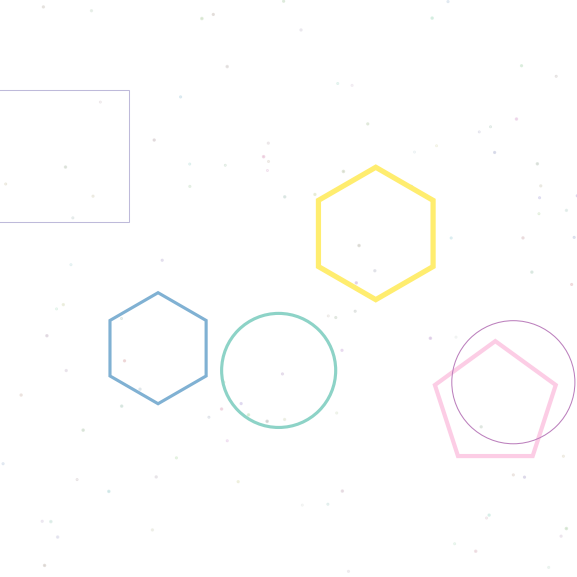[{"shape": "circle", "thickness": 1.5, "radius": 0.49, "center": [0.483, 0.358]}, {"shape": "square", "thickness": 0.5, "radius": 0.57, "center": [0.11, 0.729]}, {"shape": "hexagon", "thickness": 1.5, "radius": 0.48, "center": [0.274, 0.396]}, {"shape": "pentagon", "thickness": 2, "radius": 0.55, "center": [0.858, 0.298]}, {"shape": "circle", "thickness": 0.5, "radius": 0.53, "center": [0.889, 0.337]}, {"shape": "hexagon", "thickness": 2.5, "radius": 0.57, "center": [0.651, 0.595]}]